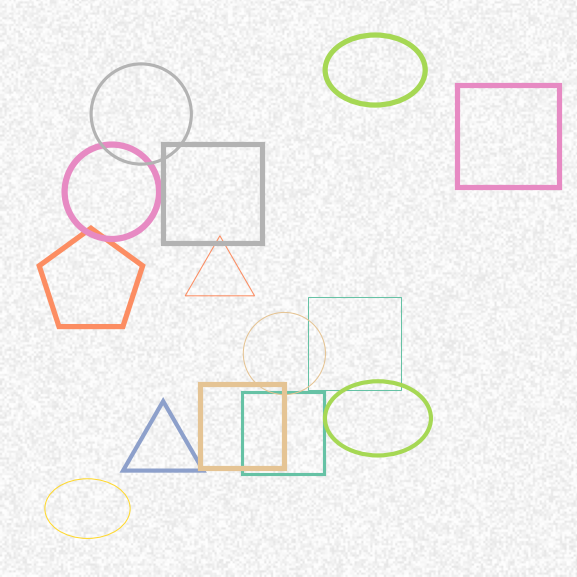[{"shape": "square", "thickness": 1.5, "radius": 0.35, "center": [0.491, 0.249]}, {"shape": "square", "thickness": 0.5, "radius": 0.4, "center": [0.614, 0.404]}, {"shape": "pentagon", "thickness": 2.5, "radius": 0.47, "center": [0.157, 0.51]}, {"shape": "triangle", "thickness": 0.5, "radius": 0.35, "center": [0.381, 0.522]}, {"shape": "triangle", "thickness": 2, "radius": 0.4, "center": [0.283, 0.224]}, {"shape": "circle", "thickness": 3, "radius": 0.41, "center": [0.194, 0.667]}, {"shape": "square", "thickness": 2.5, "radius": 0.44, "center": [0.88, 0.763]}, {"shape": "oval", "thickness": 2.5, "radius": 0.43, "center": [0.65, 0.878]}, {"shape": "oval", "thickness": 2, "radius": 0.46, "center": [0.654, 0.275]}, {"shape": "oval", "thickness": 0.5, "radius": 0.37, "center": [0.152, 0.118]}, {"shape": "square", "thickness": 2.5, "radius": 0.36, "center": [0.419, 0.262]}, {"shape": "circle", "thickness": 0.5, "radius": 0.36, "center": [0.492, 0.387]}, {"shape": "circle", "thickness": 1.5, "radius": 0.43, "center": [0.245, 0.802]}, {"shape": "square", "thickness": 2.5, "radius": 0.43, "center": [0.367, 0.665]}]